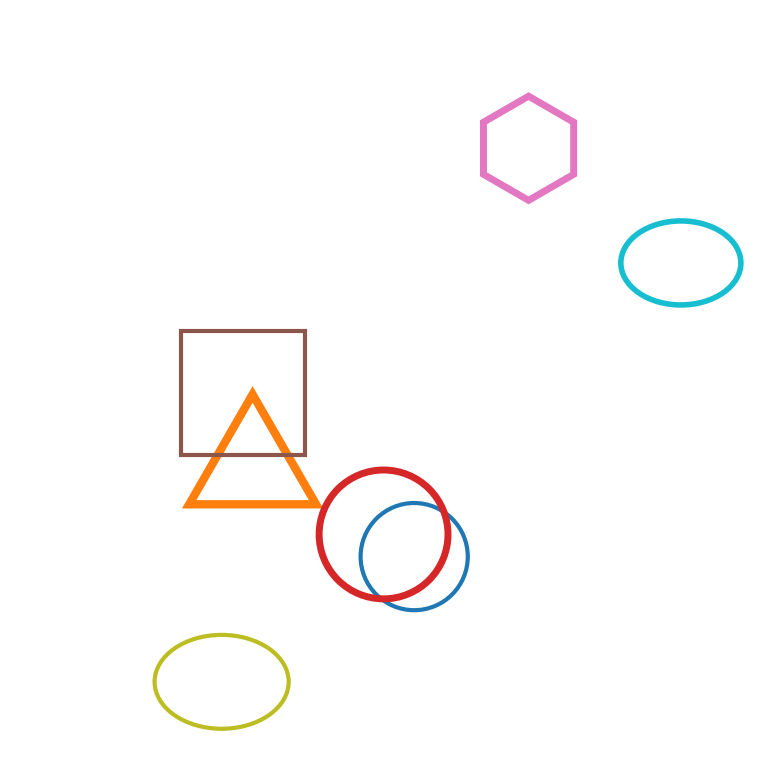[{"shape": "circle", "thickness": 1.5, "radius": 0.35, "center": [0.538, 0.277]}, {"shape": "triangle", "thickness": 3, "radius": 0.48, "center": [0.328, 0.393]}, {"shape": "circle", "thickness": 2.5, "radius": 0.42, "center": [0.498, 0.306]}, {"shape": "square", "thickness": 1.5, "radius": 0.4, "center": [0.316, 0.49]}, {"shape": "hexagon", "thickness": 2.5, "radius": 0.34, "center": [0.686, 0.807]}, {"shape": "oval", "thickness": 1.5, "radius": 0.44, "center": [0.288, 0.115]}, {"shape": "oval", "thickness": 2, "radius": 0.39, "center": [0.884, 0.659]}]